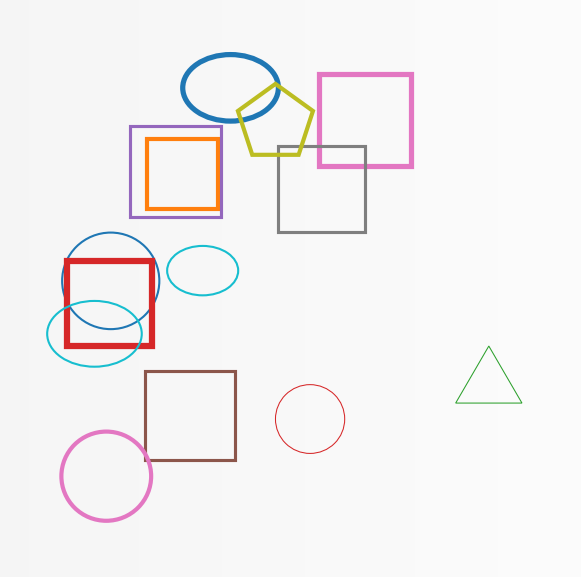[{"shape": "oval", "thickness": 2.5, "radius": 0.41, "center": [0.397, 0.847]}, {"shape": "circle", "thickness": 1, "radius": 0.42, "center": [0.191, 0.513]}, {"shape": "square", "thickness": 2, "radius": 0.3, "center": [0.314, 0.697]}, {"shape": "triangle", "thickness": 0.5, "radius": 0.33, "center": [0.841, 0.334]}, {"shape": "square", "thickness": 3, "radius": 0.37, "center": [0.188, 0.473]}, {"shape": "circle", "thickness": 0.5, "radius": 0.3, "center": [0.533, 0.274]}, {"shape": "square", "thickness": 1.5, "radius": 0.39, "center": [0.302, 0.702]}, {"shape": "square", "thickness": 1.5, "radius": 0.39, "center": [0.327, 0.279]}, {"shape": "circle", "thickness": 2, "radius": 0.39, "center": [0.183, 0.175]}, {"shape": "square", "thickness": 2.5, "radius": 0.4, "center": [0.627, 0.791]}, {"shape": "square", "thickness": 1.5, "radius": 0.37, "center": [0.553, 0.672]}, {"shape": "pentagon", "thickness": 2, "radius": 0.34, "center": [0.474, 0.786]}, {"shape": "oval", "thickness": 1, "radius": 0.41, "center": [0.163, 0.421]}, {"shape": "oval", "thickness": 1, "radius": 0.31, "center": [0.349, 0.531]}]